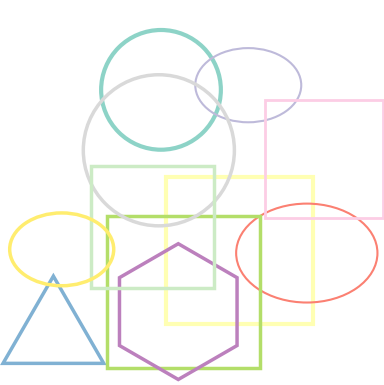[{"shape": "circle", "thickness": 3, "radius": 0.78, "center": [0.418, 0.767]}, {"shape": "square", "thickness": 3, "radius": 0.96, "center": [0.622, 0.35]}, {"shape": "oval", "thickness": 1.5, "radius": 0.69, "center": [0.645, 0.779]}, {"shape": "oval", "thickness": 1.5, "radius": 0.92, "center": [0.797, 0.343]}, {"shape": "triangle", "thickness": 2.5, "radius": 0.76, "center": [0.139, 0.132]}, {"shape": "square", "thickness": 2.5, "radius": 0.99, "center": [0.476, 0.242]}, {"shape": "square", "thickness": 2, "radius": 0.77, "center": [0.841, 0.586]}, {"shape": "circle", "thickness": 2.5, "radius": 0.98, "center": [0.413, 0.61]}, {"shape": "hexagon", "thickness": 2.5, "radius": 0.88, "center": [0.463, 0.191]}, {"shape": "square", "thickness": 2.5, "radius": 0.79, "center": [0.396, 0.41]}, {"shape": "oval", "thickness": 2.5, "radius": 0.68, "center": [0.16, 0.352]}]